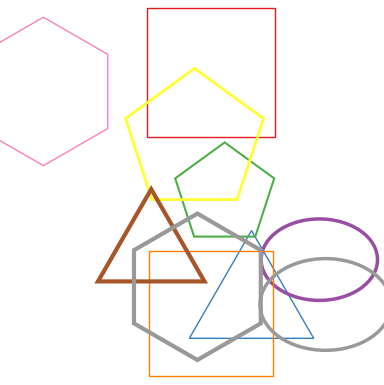[{"shape": "square", "thickness": 1, "radius": 0.84, "center": [0.548, 0.812]}, {"shape": "triangle", "thickness": 1, "radius": 0.93, "center": [0.653, 0.214]}, {"shape": "pentagon", "thickness": 1.5, "radius": 0.68, "center": [0.584, 0.495]}, {"shape": "oval", "thickness": 2.5, "radius": 0.76, "center": [0.829, 0.326]}, {"shape": "square", "thickness": 1, "radius": 0.81, "center": [0.548, 0.186]}, {"shape": "pentagon", "thickness": 2, "radius": 0.94, "center": [0.505, 0.634]}, {"shape": "triangle", "thickness": 3, "radius": 0.8, "center": [0.393, 0.349]}, {"shape": "hexagon", "thickness": 1, "radius": 0.96, "center": [0.113, 0.762]}, {"shape": "hexagon", "thickness": 3, "radius": 0.95, "center": [0.513, 0.255]}, {"shape": "oval", "thickness": 2.5, "radius": 0.85, "center": [0.846, 0.209]}]